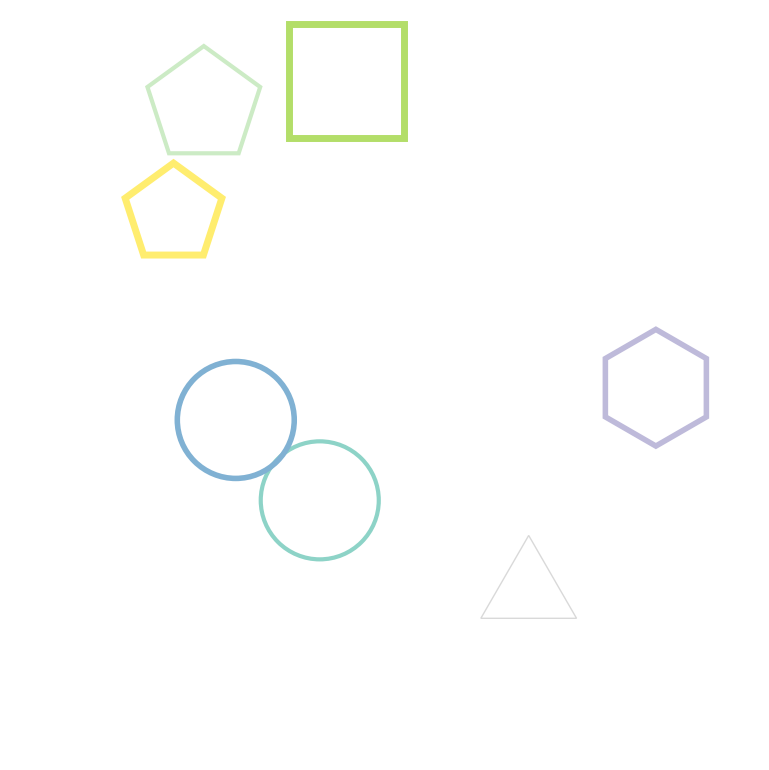[{"shape": "circle", "thickness": 1.5, "radius": 0.38, "center": [0.415, 0.35]}, {"shape": "hexagon", "thickness": 2, "radius": 0.38, "center": [0.852, 0.496]}, {"shape": "circle", "thickness": 2, "radius": 0.38, "center": [0.306, 0.455]}, {"shape": "square", "thickness": 2.5, "radius": 0.37, "center": [0.45, 0.895]}, {"shape": "triangle", "thickness": 0.5, "radius": 0.36, "center": [0.687, 0.233]}, {"shape": "pentagon", "thickness": 1.5, "radius": 0.38, "center": [0.265, 0.863]}, {"shape": "pentagon", "thickness": 2.5, "radius": 0.33, "center": [0.225, 0.722]}]